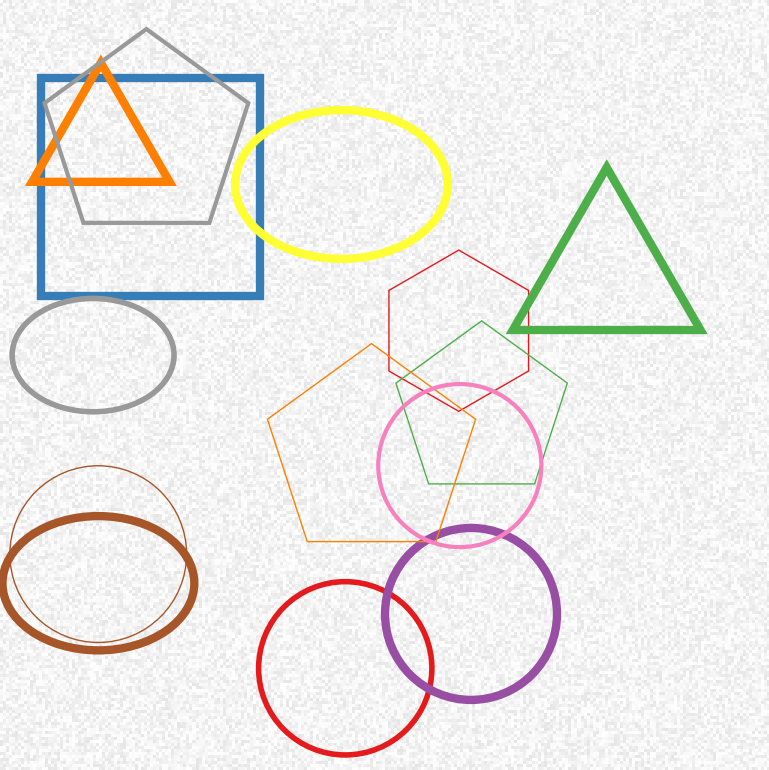[{"shape": "hexagon", "thickness": 0.5, "radius": 0.52, "center": [0.596, 0.571]}, {"shape": "circle", "thickness": 2, "radius": 0.56, "center": [0.448, 0.132]}, {"shape": "square", "thickness": 3, "radius": 0.71, "center": [0.195, 0.757]}, {"shape": "pentagon", "thickness": 0.5, "radius": 0.59, "center": [0.625, 0.466]}, {"shape": "triangle", "thickness": 3, "radius": 0.7, "center": [0.788, 0.642]}, {"shape": "circle", "thickness": 3, "radius": 0.56, "center": [0.612, 0.203]}, {"shape": "triangle", "thickness": 3, "radius": 0.52, "center": [0.131, 0.815]}, {"shape": "pentagon", "thickness": 0.5, "radius": 0.71, "center": [0.483, 0.412]}, {"shape": "oval", "thickness": 3, "radius": 0.69, "center": [0.443, 0.76]}, {"shape": "oval", "thickness": 3, "radius": 0.62, "center": [0.128, 0.243]}, {"shape": "circle", "thickness": 0.5, "radius": 0.57, "center": [0.128, 0.28]}, {"shape": "circle", "thickness": 1.5, "radius": 0.53, "center": [0.597, 0.395]}, {"shape": "pentagon", "thickness": 1.5, "radius": 0.7, "center": [0.19, 0.823]}, {"shape": "oval", "thickness": 2, "radius": 0.53, "center": [0.121, 0.539]}]